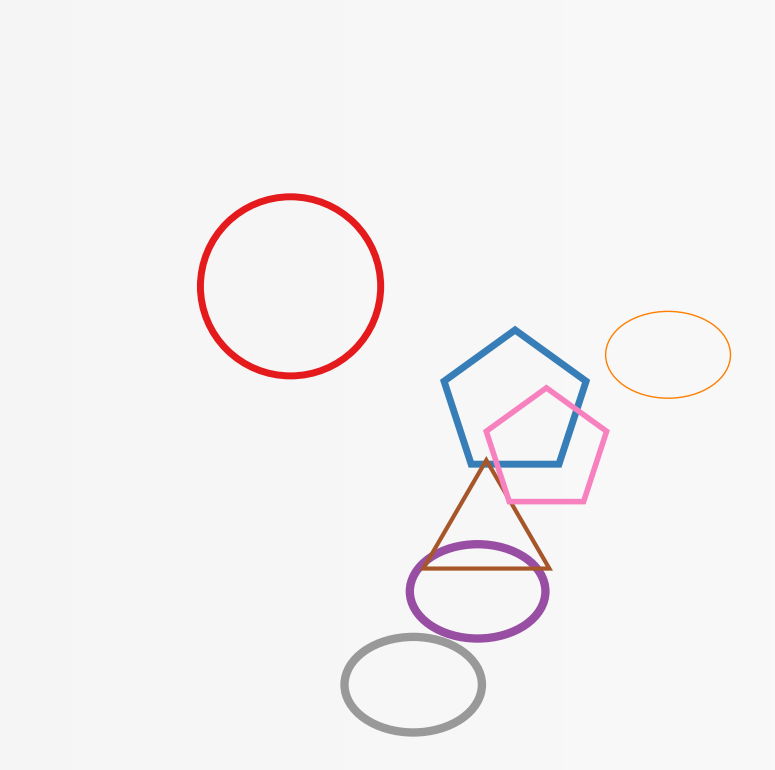[{"shape": "circle", "thickness": 2.5, "radius": 0.58, "center": [0.375, 0.628]}, {"shape": "pentagon", "thickness": 2.5, "radius": 0.48, "center": [0.665, 0.475]}, {"shape": "oval", "thickness": 3, "radius": 0.44, "center": [0.616, 0.232]}, {"shape": "oval", "thickness": 0.5, "radius": 0.4, "center": [0.862, 0.539]}, {"shape": "triangle", "thickness": 1.5, "radius": 0.47, "center": [0.628, 0.309]}, {"shape": "pentagon", "thickness": 2, "radius": 0.41, "center": [0.705, 0.415]}, {"shape": "oval", "thickness": 3, "radius": 0.44, "center": [0.533, 0.111]}]